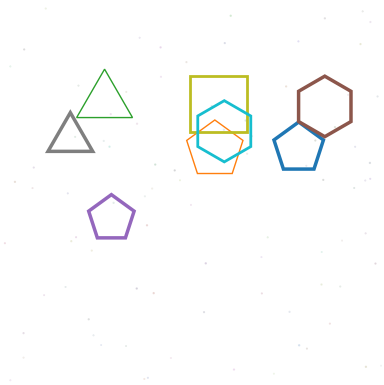[{"shape": "pentagon", "thickness": 2.5, "radius": 0.34, "center": [0.776, 0.616]}, {"shape": "pentagon", "thickness": 1, "radius": 0.38, "center": [0.558, 0.611]}, {"shape": "triangle", "thickness": 1, "radius": 0.42, "center": [0.272, 0.737]}, {"shape": "pentagon", "thickness": 2.5, "radius": 0.31, "center": [0.289, 0.432]}, {"shape": "hexagon", "thickness": 2.5, "radius": 0.39, "center": [0.844, 0.724]}, {"shape": "triangle", "thickness": 2.5, "radius": 0.34, "center": [0.183, 0.64]}, {"shape": "square", "thickness": 2, "radius": 0.37, "center": [0.567, 0.73]}, {"shape": "hexagon", "thickness": 2, "radius": 0.4, "center": [0.583, 0.659]}]